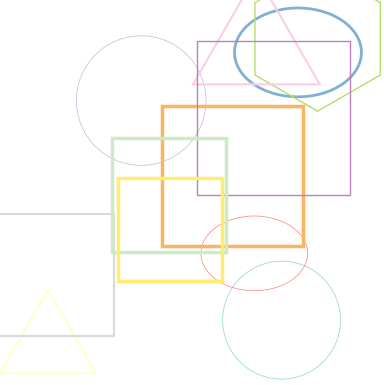[{"shape": "circle", "thickness": 0.5, "radius": 0.77, "center": [0.731, 0.168]}, {"shape": "triangle", "thickness": 1, "radius": 0.72, "center": [0.125, 0.103]}, {"shape": "circle", "thickness": 0.5, "radius": 0.84, "center": [0.367, 0.739]}, {"shape": "oval", "thickness": 0.5, "radius": 0.69, "center": [0.66, 0.342]}, {"shape": "oval", "thickness": 2, "radius": 0.82, "center": [0.774, 0.864]}, {"shape": "square", "thickness": 2.5, "radius": 0.91, "center": [0.604, 0.543]}, {"shape": "hexagon", "thickness": 1, "radius": 0.94, "center": [0.825, 0.899]}, {"shape": "triangle", "thickness": 1.5, "radius": 0.95, "center": [0.666, 0.876]}, {"shape": "square", "thickness": 1.5, "radius": 0.8, "center": [0.136, 0.286]}, {"shape": "square", "thickness": 1, "radius": 1.0, "center": [0.711, 0.693]}, {"shape": "square", "thickness": 2.5, "radius": 0.74, "center": [0.439, 0.494]}, {"shape": "square", "thickness": 2.5, "radius": 0.67, "center": [0.442, 0.404]}]